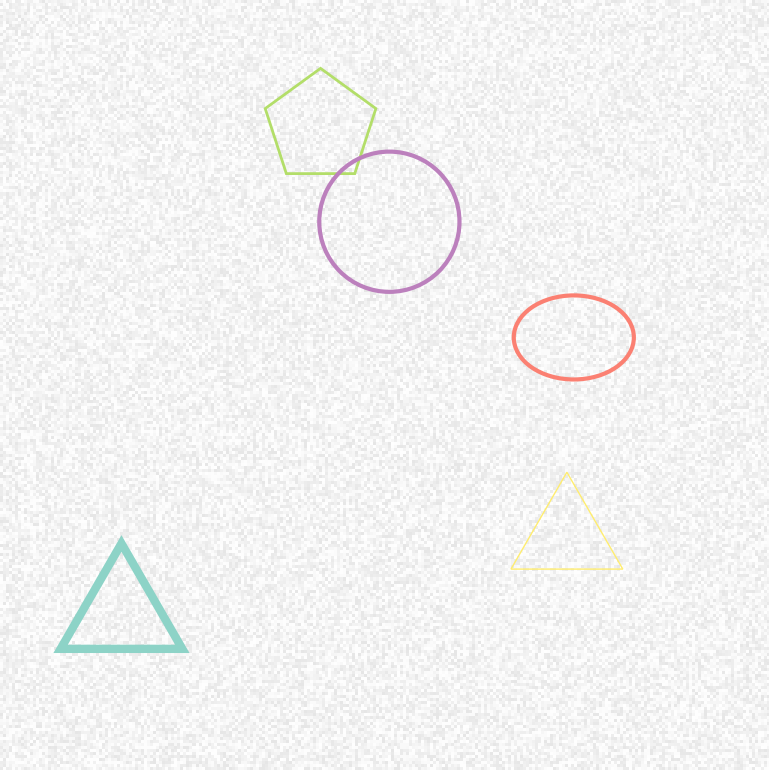[{"shape": "triangle", "thickness": 3, "radius": 0.46, "center": [0.158, 0.203]}, {"shape": "oval", "thickness": 1.5, "radius": 0.39, "center": [0.745, 0.562]}, {"shape": "pentagon", "thickness": 1, "radius": 0.38, "center": [0.416, 0.836]}, {"shape": "circle", "thickness": 1.5, "radius": 0.46, "center": [0.506, 0.712]}, {"shape": "triangle", "thickness": 0.5, "radius": 0.42, "center": [0.736, 0.303]}]